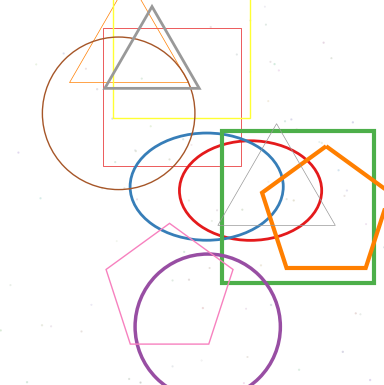[{"shape": "oval", "thickness": 2, "radius": 0.92, "center": [0.651, 0.505]}, {"shape": "square", "thickness": 0.5, "radius": 0.89, "center": [0.447, 0.748]}, {"shape": "oval", "thickness": 2, "radius": 0.99, "center": [0.537, 0.515]}, {"shape": "square", "thickness": 3, "radius": 0.99, "center": [0.774, 0.463]}, {"shape": "circle", "thickness": 2.5, "radius": 0.94, "center": [0.54, 0.151]}, {"shape": "triangle", "thickness": 0.5, "radius": 0.89, "center": [0.335, 0.875]}, {"shape": "pentagon", "thickness": 3, "radius": 0.87, "center": [0.847, 0.445]}, {"shape": "square", "thickness": 1, "radius": 0.89, "center": [0.471, 0.871]}, {"shape": "circle", "thickness": 1, "radius": 0.99, "center": [0.308, 0.706]}, {"shape": "pentagon", "thickness": 1, "radius": 0.87, "center": [0.44, 0.246]}, {"shape": "triangle", "thickness": 2, "radius": 0.71, "center": [0.395, 0.841]}, {"shape": "triangle", "thickness": 0.5, "radius": 0.88, "center": [0.718, 0.503]}]